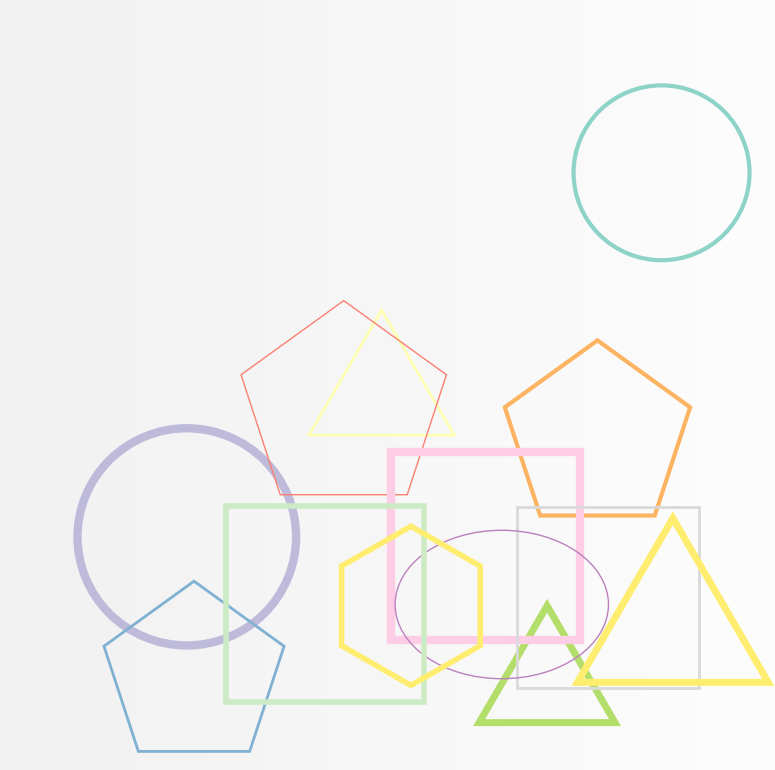[{"shape": "circle", "thickness": 1.5, "radius": 0.57, "center": [0.854, 0.776]}, {"shape": "triangle", "thickness": 1, "radius": 0.54, "center": [0.492, 0.489]}, {"shape": "circle", "thickness": 3, "radius": 0.71, "center": [0.241, 0.303]}, {"shape": "pentagon", "thickness": 0.5, "radius": 0.7, "center": [0.444, 0.47]}, {"shape": "pentagon", "thickness": 1, "radius": 0.61, "center": [0.25, 0.123]}, {"shape": "pentagon", "thickness": 1.5, "radius": 0.63, "center": [0.771, 0.432]}, {"shape": "triangle", "thickness": 2.5, "radius": 0.51, "center": [0.706, 0.112]}, {"shape": "square", "thickness": 3, "radius": 0.61, "center": [0.627, 0.29]}, {"shape": "square", "thickness": 1, "radius": 0.59, "center": [0.784, 0.224]}, {"shape": "oval", "thickness": 0.5, "radius": 0.69, "center": [0.647, 0.215]}, {"shape": "square", "thickness": 2, "radius": 0.64, "center": [0.419, 0.216]}, {"shape": "hexagon", "thickness": 2, "radius": 0.52, "center": [0.53, 0.213]}, {"shape": "triangle", "thickness": 2.5, "radius": 0.71, "center": [0.868, 0.185]}]